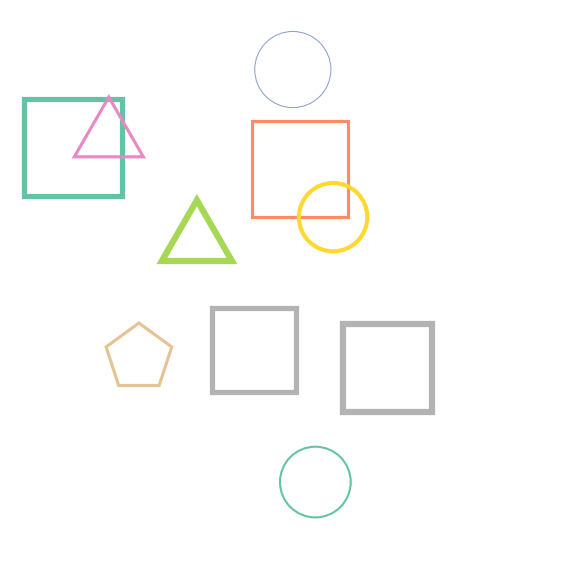[{"shape": "square", "thickness": 2.5, "radius": 0.42, "center": [0.126, 0.744]}, {"shape": "circle", "thickness": 1, "radius": 0.31, "center": [0.546, 0.164]}, {"shape": "square", "thickness": 1.5, "radius": 0.42, "center": [0.519, 0.707]}, {"shape": "circle", "thickness": 0.5, "radius": 0.33, "center": [0.507, 0.879]}, {"shape": "triangle", "thickness": 1.5, "radius": 0.34, "center": [0.188, 0.762]}, {"shape": "triangle", "thickness": 3, "radius": 0.35, "center": [0.341, 0.582]}, {"shape": "circle", "thickness": 2, "radius": 0.3, "center": [0.577, 0.623]}, {"shape": "pentagon", "thickness": 1.5, "radius": 0.3, "center": [0.241, 0.38]}, {"shape": "square", "thickness": 2.5, "radius": 0.36, "center": [0.44, 0.393]}, {"shape": "square", "thickness": 3, "radius": 0.38, "center": [0.671, 0.362]}]